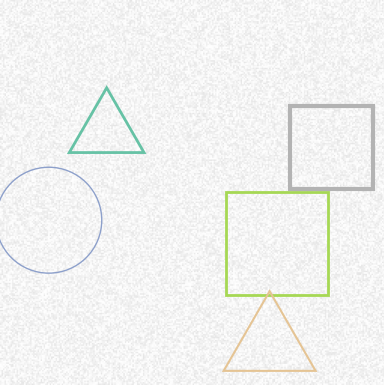[{"shape": "triangle", "thickness": 2, "radius": 0.56, "center": [0.277, 0.66]}, {"shape": "circle", "thickness": 1, "radius": 0.69, "center": [0.127, 0.428]}, {"shape": "square", "thickness": 2, "radius": 0.67, "center": [0.719, 0.367]}, {"shape": "triangle", "thickness": 1.5, "radius": 0.69, "center": [0.7, 0.106]}, {"shape": "square", "thickness": 3, "radius": 0.54, "center": [0.86, 0.616]}]